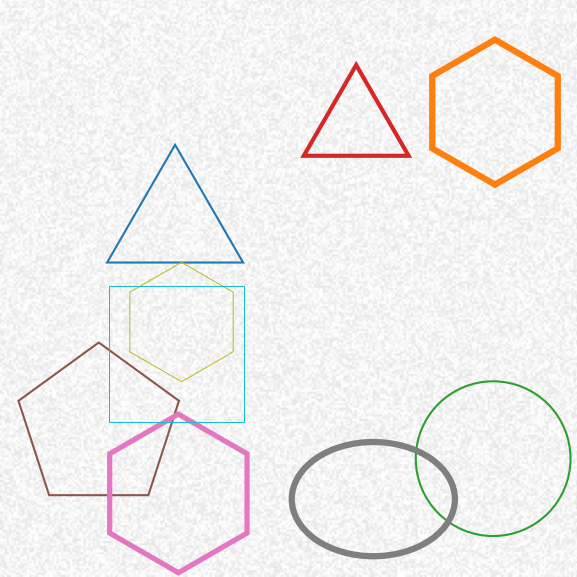[{"shape": "triangle", "thickness": 1, "radius": 0.68, "center": [0.303, 0.613]}, {"shape": "hexagon", "thickness": 3, "radius": 0.63, "center": [0.857, 0.805]}, {"shape": "circle", "thickness": 1, "radius": 0.67, "center": [0.854, 0.205]}, {"shape": "triangle", "thickness": 2, "radius": 0.52, "center": [0.617, 0.782]}, {"shape": "pentagon", "thickness": 1, "radius": 0.73, "center": [0.171, 0.26]}, {"shape": "hexagon", "thickness": 2.5, "radius": 0.69, "center": [0.309, 0.145]}, {"shape": "oval", "thickness": 3, "radius": 0.71, "center": [0.646, 0.135]}, {"shape": "hexagon", "thickness": 0.5, "radius": 0.52, "center": [0.314, 0.442]}, {"shape": "square", "thickness": 0.5, "radius": 0.59, "center": [0.306, 0.386]}]